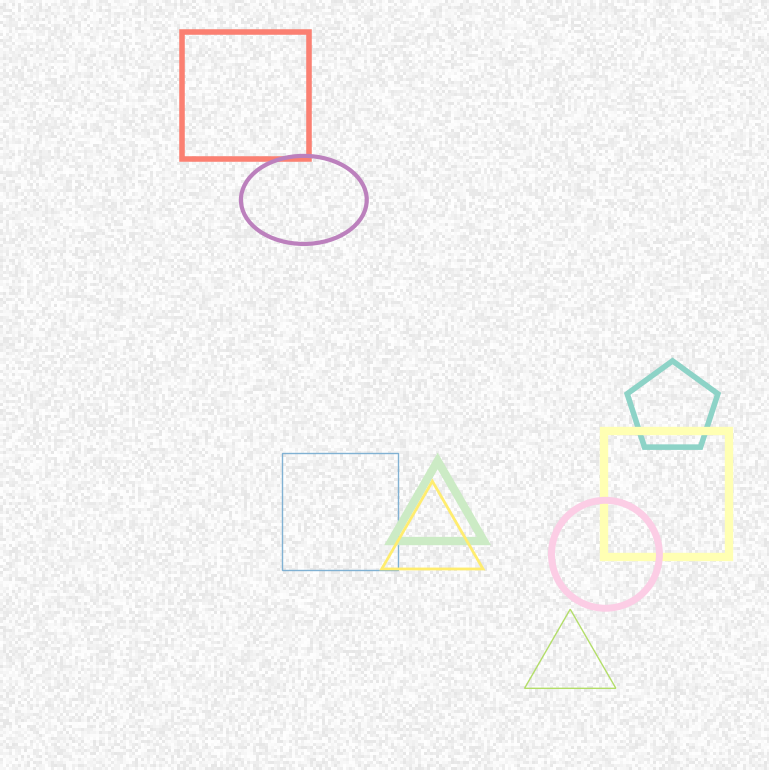[{"shape": "pentagon", "thickness": 2, "radius": 0.31, "center": [0.873, 0.469]}, {"shape": "square", "thickness": 3, "radius": 0.41, "center": [0.865, 0.358]}, {"shape": "square", "thickness": 2, "radius": 0.41, "center": [0.319, 0.875]}, {"shape": "square", "thickness": 0.5, "radius": 0.38, "center": [0.442, 0.336]}, {"shape": "triangle", "thickness": 0.5, "radius": 0.34, "center": [0.741, 0.14]}, {"shape": "circle", "thickness": 2.5, "radius": 0.35, "center": [0.786, 0.28]}, {"shape": "oval", "thickness": 1.5, "radius": 0.41, "center": [0.395, 0.74]}, {"shape": "triangle", "thickness": 3, "radius": 0.35, "center": [0.568, 0.332]}, {"shape": "triangle", "thickness": 1, "radius": 0.38, "center": [0.562, 0.299]}]